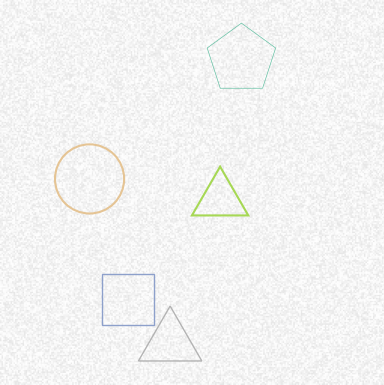[{"shape": "pentagon", "thickness": 0.5, "radius": 0.47, "center": [0.627, 0.846]}, {"shape": "square", "thickness": 1, "radius": 0.33, "center": [0.332, 0.222]}, {"shape": "triangle", "thickness": 1.5, "radius": 0.42, "center": [0.572, 0.483]}, {"shape": "circle", "thickness": 1.5, "radius": 0.45, "center": [0.233, 0.535]}, {"shape": "triangle", "thickness": 1, "radius": 0.48, "center": [0.442, 0.11]}]